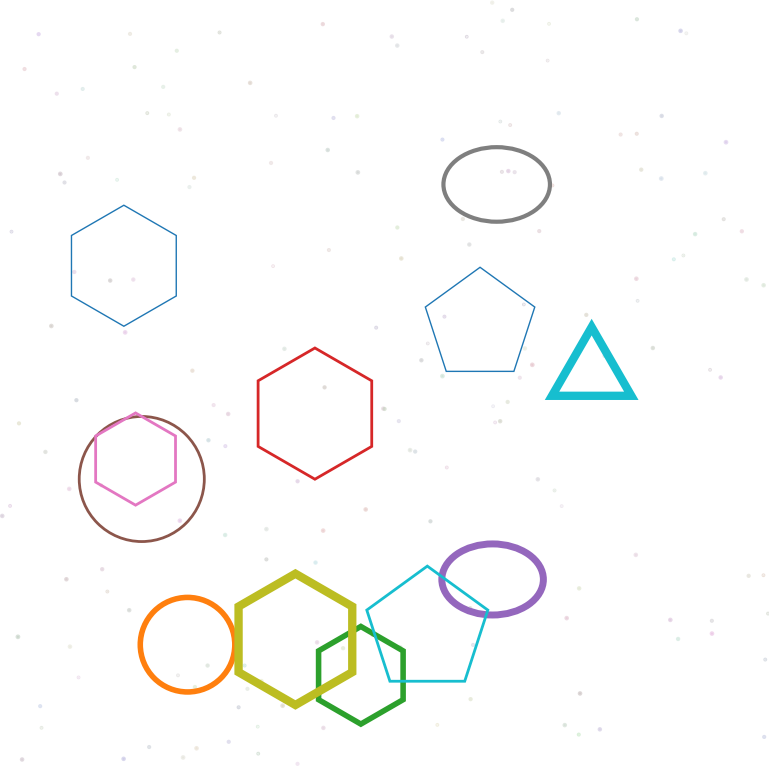[{"shape": "pentagon", "thickness": 0.5, "radius": 0.37, "center": [0.623, 0.578]}, {"shape": "hexagon", "thickness": 0.5, "radius": 0.39, "center": [0.161, 0.655]}, {"shape": "circle", "thickness": 2, "radius": 0.31, "center": [0.244, 0.163]}, {"shape": "hexagon", "thickness": 2, "radius": 0.32, "center": [0.469, 0.123]}, {"shape": "hexagon", "thickness": 1, "radius": 0.43, "center": [0.409, 0.463]}, {"shape": "oval", "thickness": 2.5, "radius": 0.33, "center": [0.64, 0.247]}, {"shape": "circle", "thickness": 1, "radius": 0.41, "center": [0.184, 0.378]}, {"shape": "hexagon", "thickness": 1, "radius": 0.3, "center": [0.176, 0.404]}, {"shape": "oval", "thickness": 1.5, "radius": 0.35, "center": [0.645, 0.76]}, {"shape": "hexagon", "thickness": 3, "radius": 0.43, "center": [0.384, 0.17]}, {"shape": "pentagon", "thickness": 1, "radius": 0.41, "center": [0.555, 0.182]}, {"shape": "triangle", "thickness": 3, "radius": 0.3, "center": [0.768, 0.516]}]